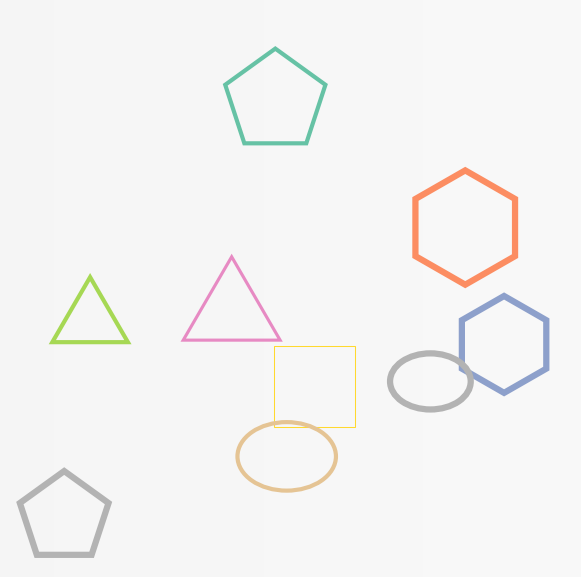[{"shape": "pentagon", "thickness": 2, "radius": 0.45, "center": [0.474, 0.824]}, {"shape": "hexagon", "thickness": 3, "radius": 0.49, "center": [0.8, 0.605]}, {"shape": "hexagon", "thickness": 3, "radius": 0.42, "center": [0.867, 0.403]}, {"shape": "triangle", "thickness": 1.5, "radius": 0.48, "center": [0.399, 0.458]}, {"shape": "triangle", "thickness": 2, "radius": 0.38, "center": [0.155, 0.444]}, {"shape": "square", "thickness": 0.5, "radius": 0.35, "center": [0.541, 0.329]}, {"shape": "oval", "thickness": 2, "radius": 0.42, "center": [0.493, 0.209]}, {"shape": "pentagon", "thickness": 3, "radius": 0.4, "center": [0.11, 0.103]}, {"shape": "oval", "thickness": 3, "radius": 0.35, "center": [0.74, 0.339]}]